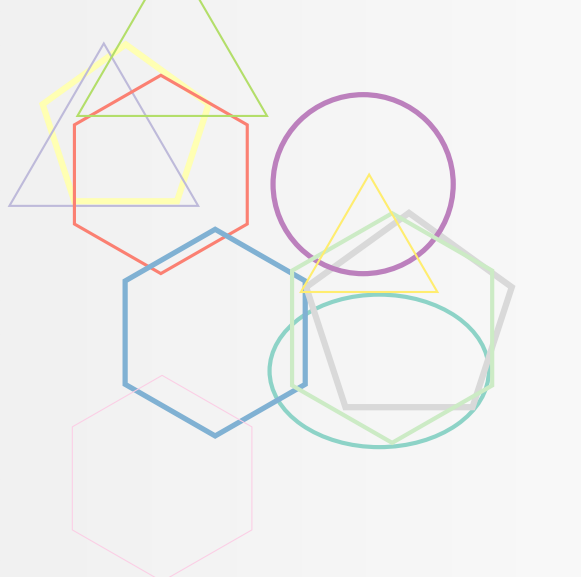[{"shape": "oval", "thickness": 2, "radius": 0.94, "center": [0.652, 0.357]}, {"shape": "pentagon", "thickness": 3, "radius": 0.75, "center": [0.216, 0.772]}, {"shape": "triangle", "thickness": 1, "radius": 0.94, "center": [0.179, 0.736]}, {"shape": "hexagon", "thickness": 1.5, "radius": 0.86, "center": [0.277, 0.697]}, {"shape": "hexagon", "thickness": 2.5, "radius": 0.89, "center": [0.37, 0.423]}, {"shape": "triangle", "thickness": 1, "radius": 0.94, "center": [0.296, 0.893]}, {"shape": "hexagon", "thickness": 0.5, "radius": 0.89, "center": [0.279, 0.171]}, {"shape": "pentagon", "thickness": 3, "radius": 0.93, "center": [0.704, 0.444]}, {"shape": "circle", "thickness": 2.5, "radius": 0.77, "center": [0.625, 0.68]}, {"shape": "hexagon", "thickness": 2, "radius": 0.99, "center": [0.675, 0.431]}, {"shape": "triangle", "thickness": 1, "radius": 0.68, "center": [0.635, 0.561]}]